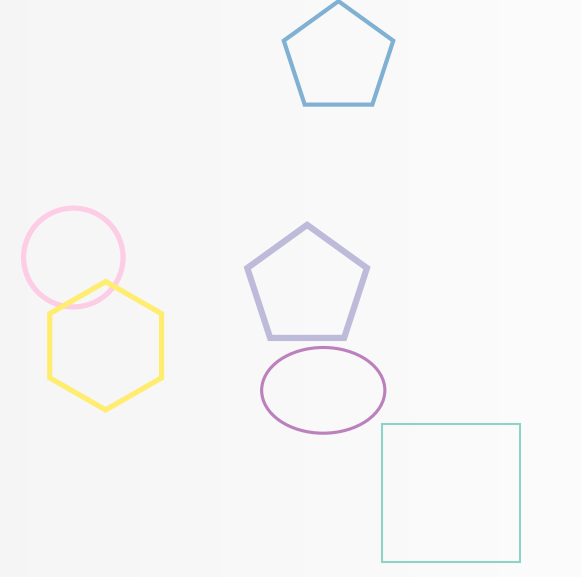[{"shape": "square", "thickness": 1, "radius": 0.6, "center": [0.776, 0.146]}, {"shape": "pentagon", "thickness": 3, "radius": 0.54, "center": [0.528, 0.502]}, {"shape": "pentagon", "thickness": 2, "radius": 0.5, "center": [0.582, 0.898]}, {"shape": "circle", "thickness": 2.5, "radius": 0.43, "center": [0.126, 0.553]}, {"shape": "oval", "thickness": 1.5, "radius": 0.53, "center": [0.556, 0.323]}, {"shape": "hexagon", "thickness": 2.5, "radius": 0.56, "center": [0.182, 0.4]}]